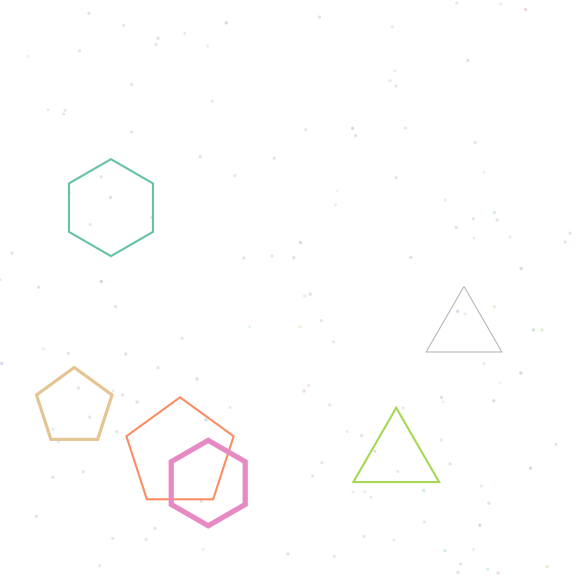[{"shape": "hexagon", "thickness": 1, "radius": 0.42, "center": [0.192, 0.64]}, {"shape": "pentagon", "thickness": 1, "radius": 0.49, "center": [0.312, 0.214]}, {"shape": "hexagon", "thickness": 2.5, "radius": 0.37, "center": [0.361, 0.163]}, {"shape": "triangle", "thickness": 1, "radius": 0.43, "center": [0.686, 0.207]}, {"shape": "pentagon", "thickness": 1.5, "radius": 0.34, "center": [0.129, 0.294]}, {"shape": "triangle", "thickness": 0.5, "radius": 0.38, "center": [0.803, 0.427]}]